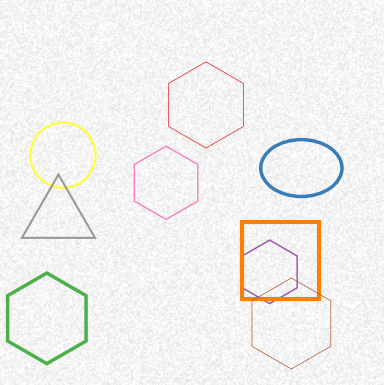[{"shape": "hexagon", "thickness": 0.5, "radius": 0.56, "center": [0.535, 0.727]}, {"shape": "oval", "thickness": 2.5, "radius": 0.53, "center": [0.783, 0.563]}, {"shape": "hexagon", "thickness": 2.5, "radius": 0.59, "center": [0.122, 0.173]}, {"shape": "hexagon", "thickness": 1, "radius": 0.41, "center": [0.7, 0.294]}, {"shape": "square", "thickness": 3, "radius": 0.5, "center": [0.729, 0.323]}, {"shape": "circle", "thickness": 1.5, "radius": 0.42, "center": [0.164, 0.597]}, {"shape": "hexagon", "thickness": 0.5, "radius": 0.59, "center": [0.757, 0.16]}, {"shape": "hexagon", "thickness": 1, "radius": 0.48, "center": [0.431, 0.525]}, {"shape": "triangle", "thickness": 1.5, "radius": 0.55, "center": [0.152, 0.437]}]